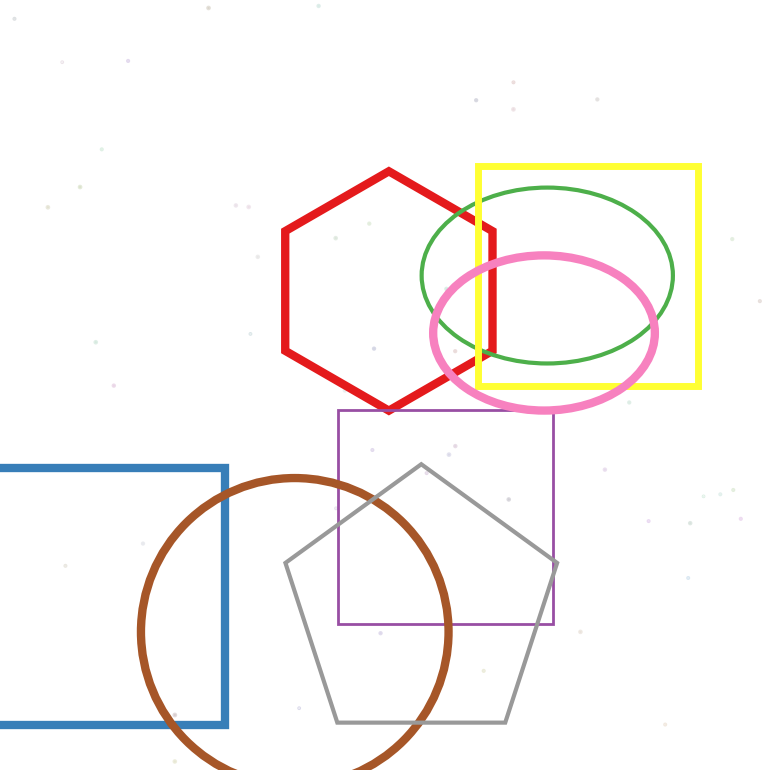[{"shape": "hexagon", "thickness": 3, "radius": 0.78, "center": [0.505, 0.622]}, {"shape": "square", "thickness": 3, "radius": 0.84, "center": [0.125, 0.225]}, {"shape": "oval", "thickness": 1.5, "radius": 0.82, "center": [0.711, 0.642]}, {"shape": "square", "thickness": 1, "radius": 0.7, "center": [0.578, 0.329]}, {"shape": "square", "thickness": 2.5, "radius": 0.72, "center": [0.764, 0.642]}, {"shape": "circle", "thickness": 3, "radius": 1.0, "center": [0.383, 0.179]}, {"shape": "oval", "thickness": 3, "radius": 0.72, "center": [0.707, 0.568]}, {"shape": "pentagon", "thickness": 1.5, "radius": 0.93, "center": [0.547, 0.212]}]